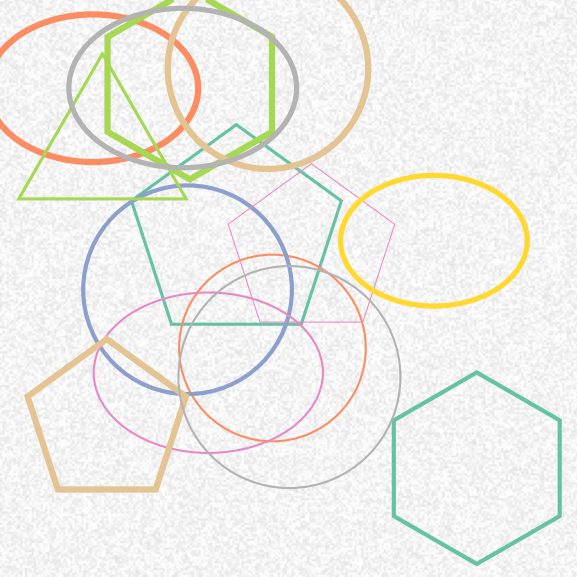[{"shape": "pentagon", "thickness": 1.5, "radius": 0.96, "center": [0.409, 0.592]}, {"shape": "hexagon", "thickness": 2, "radius": 0.83, "center": [0.826, 0.188]}, {"shape": "oval", "thickness": 3, "radius": 0.91, "center": [0.161, 0.846]}, {"shape": "circle", "thickness": 1, "radius": 0.81, "center": [0.472, 0.397]}, {"shape": "circle", "thickness": 2, "radius": 0.9, "center": [0.325, 0.497]}, {"shape": "oval", "thickness": 1, "radius": 0.99, "center": [0.361, 0.354]}, {"shape": "pentagon", "thickness": 0.5, "radius": 0.76, "center": [0.539, 0.564]}, {"shape": "hexagon", "thickness": 3, "radius": 0.82, "center": [0.329, 0.853]}, {"shape": "triangle", "thickness": 1.5, "radius": 0.84, "center": [0.177, 0.738]}, {"shape": "oval", "thickness": 2.5, "radius": 0.81, "center": [0.751, 0.582]}, {"shape": "circle", "thickness": 3, "radius": 0.87, "center": [0.464, 0.88]}, {"shape": "pentagon", "thickness": 3, "radius": 0.72, "center": [0.185, 0.268]}, {"shape": "oval", "thickness": 2.5, "radius": 0.99, "center": [0.316, 0.847]}, {"shape": "circle", "thickness": 1, "radius": 0.96, "center": [0.501, 0.346]}]